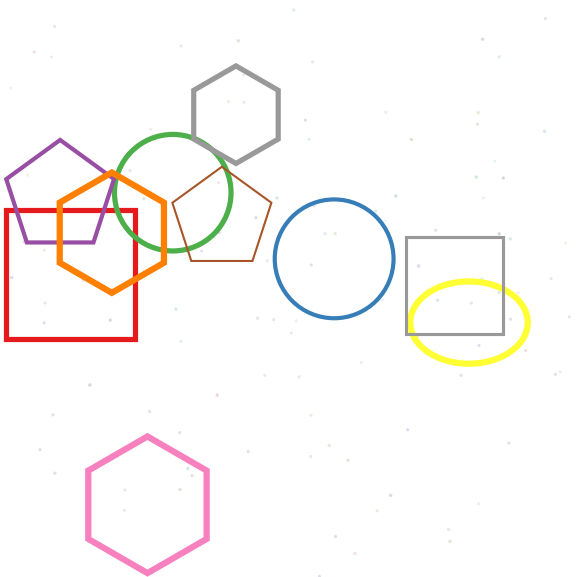[{"shape": "square", "thickness": 2.5, "radius": 0.56, "center": [0.122, 0.524]}, {"shape": "circle", "thickness": 2, "radius": 0.51, "center": [0.579, 0.551]}, {"shape": "circle", "thickness": 2.5, "radius": 0.5, "center": [0.299, 0.665]}, {"shape": "pentagon", "thickness": 2, "radius": 0.49, "center": [0.104, 0.659]}, {"shape": "hexagon", "thickness": 3, "radius": 0.52, "center": [0.194, 0.596]}, {"shape": "oval", "thickness": 3, "radius": 0.51, "center": [0.812, 0.441]}, {"shape": "pentagon", "thickness": 1, "radius": 0.45, "center": [0.384, 0.62]}, {"shape": "hexagon", "thickness": 3, "radius": 0.59, "center": [0.255, 0.125]}, {"shape": "square", "thickness": 1.5, "radius": 0.42, "center": [0.786, 0.506]}, {"shape": "hexagon", "thickness": 2.5, "radius": 0.42, "center": [0.409, 0.801]}]